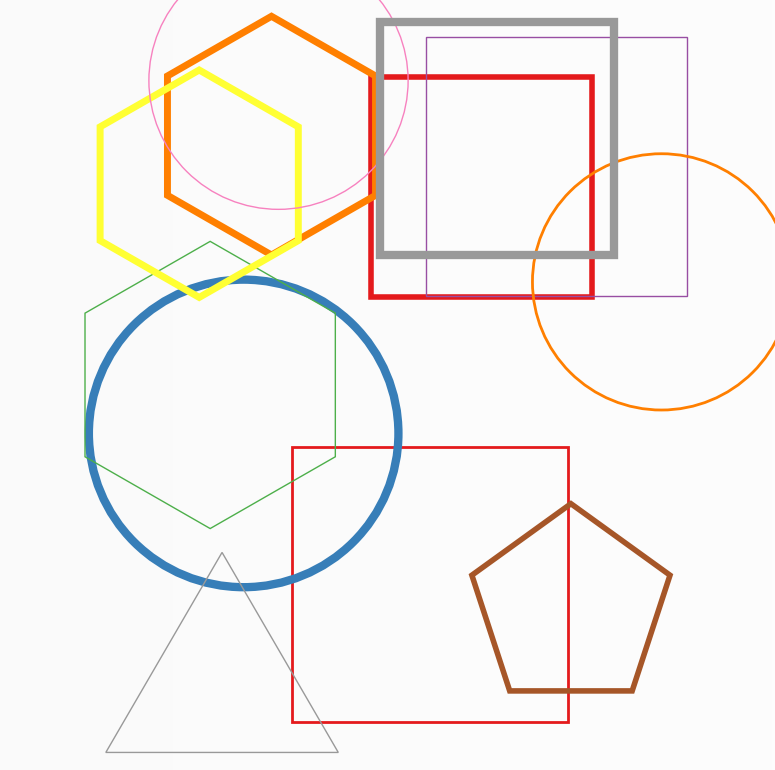[{"shape": "square", "thickness": 2, "radius": 0.71, "center": [0.621, 0.757]}, {"shape": "square", "thickness": 1, "radius": 0.89, "center": [0.555, 0.241]}, {"shape": "circle", "thickness": 3, "radius": 1.0, "center": [0.314, 0.437]}, {"shape": "hexagon", "thickness": 0.5, "radius": 0.93, "center": [0.271, 0.5]}, {"shape": "square", "thickness": 0.5, "radius": 0.84, "center": [0.718, 0.784]}, {"shape": "hexagon", "thickness": 2.5, "radius": 0.78, "center": [0.35, 0.824]}, {"shape": "circle", "thickness": 1, "radius": 0.83, "center": [0.853, 0.634]}, {"shape": "hexagon", "thickness": 2.5, "radius": 0.74, "center": [0.257, 0.761]}, {"shape": "pentagon", "thickness": 2, "radius": 0.67, "center": [0.737, 0.211]}, {"shape": "circle", "thickness": 0.5, "radius": 0.84, "center": [0.359, 0.895]}, {"shape": "square", "thickness": 3, "radius": 0.75, "center": [0.641, 0.82]}, {"shape": "triangle", "thickness": 0.5, "radius": 0.87, "center": [0.287, 0.109]}]